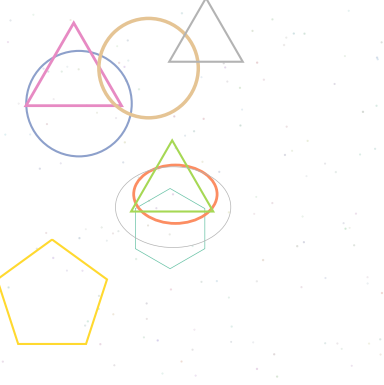[{"shape": "hexagon", "thickness": 0.5, "radius": 0.52, "center": [0.442, 0.406]}, {"shape": "oval", "thickness": 2, "radius": 0.54, "center": [0.456, 0.496]}, {"shape": "circle", "thickness": 1.5, "radius": 0.68, "center": [0.205, 0.731]}, {"shape": "triangle", "thickness": 2, "radius": 0.72, "center": [0.192, 0.797]}, {"shape": "triangle", "thickness": 1.5, "radius": 0.62, "center": [0.447, 0.512]}, {"shape": "pentagon", "thickness": 1.5, "radius": 0.75, "center": [0.135, 0.228]}, {"shape": "circle", "thickness": 2.5, "radius": 0.65, "center": [0.386, 0.823]}, {"shape": "oval", "thickness": 0.5, "radius": 0.75, "center": [0.45, 0.462]}, {"shape": "triangle", "thickness": 1.5, "radius": 0.55, "center": [0.535, 0.895]}]